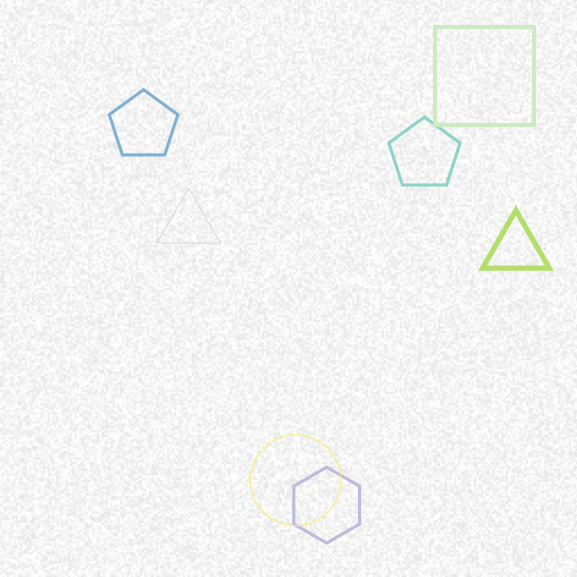[{"shape": "pentagon", "thickness": 1.5, "radius": 0.32, "center": [0.735, 0.731]}, {"shape": "hexagon", "thickness": 1.5, "radius": 0.33, "center": [0.566, 0.124]}, {"shape": "pentagon", "thickness": 1.5, "radius": 0.31, "center": [0.249, 0.781]}, {"shape": "triangle", "thickness": 2.5, "radius": 0.33, "center": [0.893, 0.568]}, {"shape": "triangle", "thickness": 0.5, "radius": 0.32, "center": [0.327, 0.61]}, {"shape": "square", "thickness": 2, "radius": 0.43, "center": [0.838, 0.868]}, {"shape": "circle", "thickness": 0.5, "radius": 0.39, "center": [0.512, 0.168]}]